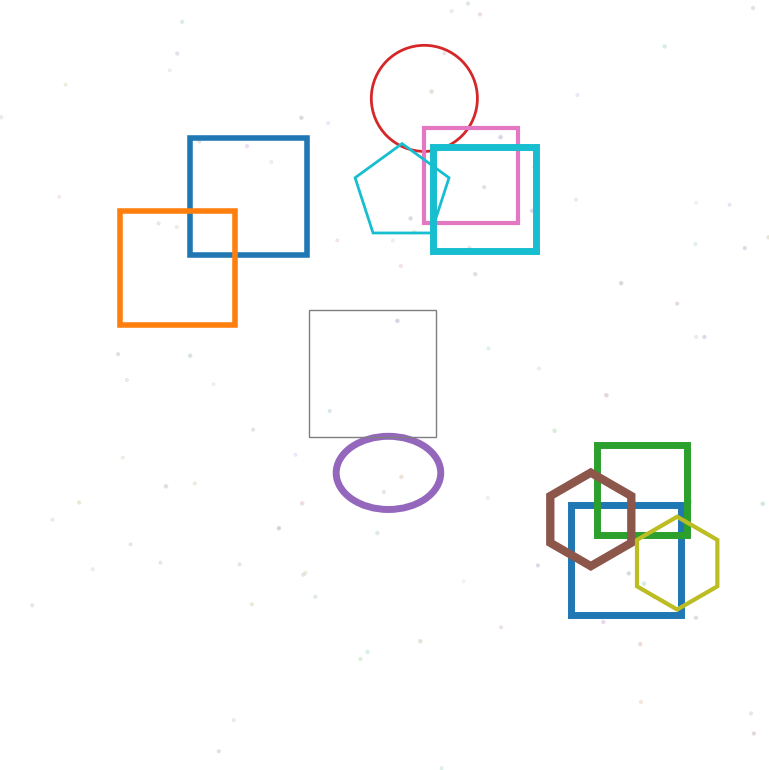[{"shape": "square", "thickness": 2, "radius": 0.38, "center": [0.323, 0.745]}, {"shape": "square", "thickness": 2.5, "radius": 0.36, "center": [0.813, 0.272]}, {"shape": "square", "thickness": 2, "radius": 0.37, "center": [0.23, 0.652]}, {"shape": "square", "thickness": 2.5, "radius": 0.29, "center": [0.834, 0.363]}, {"shape": "circle", "thickness": 1, "radius": 0.34, "center": [0.551, 0.872]}, {"shape": "oval", "thickness": 2.5, "radius": 0.34, "center": [0.504, 0.386]}, {"shape": "hexagon", "thickness": 3, "radius": 0.3, "center": [0.767, 0.325]}, {"shape": "square", "thickness": 1.5, "radius": 0.31, "center": [0.612, 0.772]}, {"shape": "square", "thickness": 0.5, "radius": 0.41, "center": [0.484, 0.515]}, {"shape": "hexagon", "thickness": 1.5, "radius": 0.3, "center": [0.879, 0.269]}, {"shape": "square", "thickness": 2.5, "radius": 0.34, "center": [0.629, 0.741]}, {"shape": "pentagon", "thickness": 1, "radius": 0.32, "center": [0.522, 0.749]}]